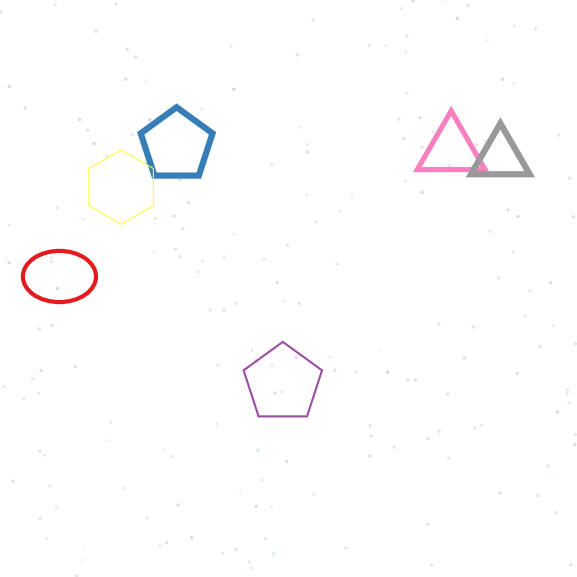[{"shape": "oval", "thickness": 2, "radius": 0.32, "center": [0.103, 0.52]}, {"shape": "pentagon", "thickness": 3, "radius": 0.33, "center": [0.306, 0.748]}, {"shape": "pentagon", "thickness": 1, "radius": 0.36, "center": [0.49, 0.336]}, {"shape": "hexagon", "thickness": 0.5, "radius": 0.32, "center": [0.21, 0.675]}, {"shape": "triangle", "thickness": 2.5, "radius": 0.34, "center": [0.781, 0.739]}, {"shape": "triangle", "thickness": 3, "radius": 0.29, "center": [0.866, 0.727]}]